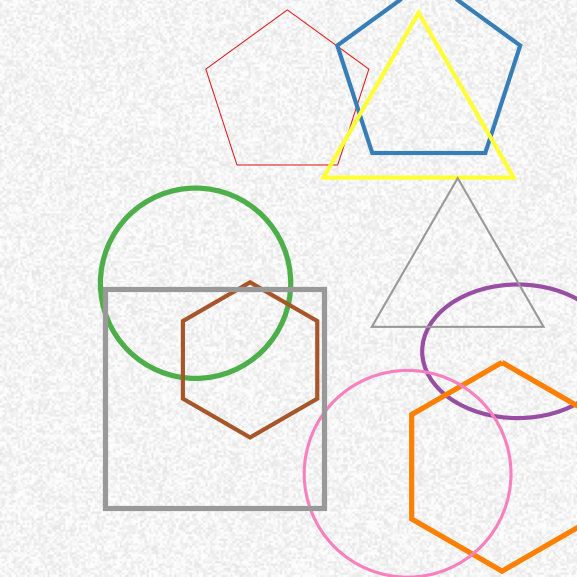[{"shape": "pentagon", "thickness": 0.5, "radius": 0.74, "center": [0.498, 0.834]}, {"shape": "pentagon", "thickness": 2, "radius": 0.83, "center": [0.742, 0.869]}, {"shape": "circle", "thickness": 2.5, "radius": 0.82, "center": [0.339, 0.509]}, {"shape": "oval", "thickness": 2, "radius": 0.83, "center": [0.896, 0.391]}, {"shape": "hexagon", "thickness": 2.5, "radius": 0.9, "center": [0.869, 0.191]}, {"shape": "triangle", "thickness": 2, "radius": 0.95, "center": [0.725, 0.787]}, {"shape": "hexagon", "thickness": 2, "radius": 0.67, "center": [0.433, 0.376]}, {"shape": "circle", "thickness": 1.5, "radius": 0.9, "center": [0.706, 0.179]}, {"shape": "triangle", "thickness": 1, "radius": 0.86, "center": [0.793, 0.519]}, {"shape": "square", "thickness": 2.5, "radius": 0.95, "center": [0.371, 0.309]}]